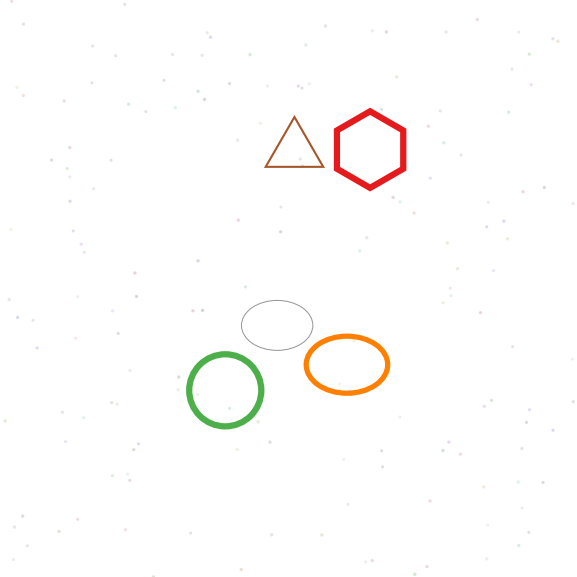[{"shape": "hexagon", "thickness": 3, "radius": 0.33, "center": [0.641, 0.74]}, {"shape": "circle", "thickness": 3, "radius": 0.31, "center": [0.39, 0.323]}, {"shape": "oval", "thickness": 2.5, "radius": 0.35, "center": [0.601, 0.368]}, {"shape": "triangle", "thickness": 1, "radius": 0.29, "center": [0.51, 0.739]}, {"shape": "oval", "thickness": 0.5, "radius": 0.31, "center": [0.48, 0.436]}]